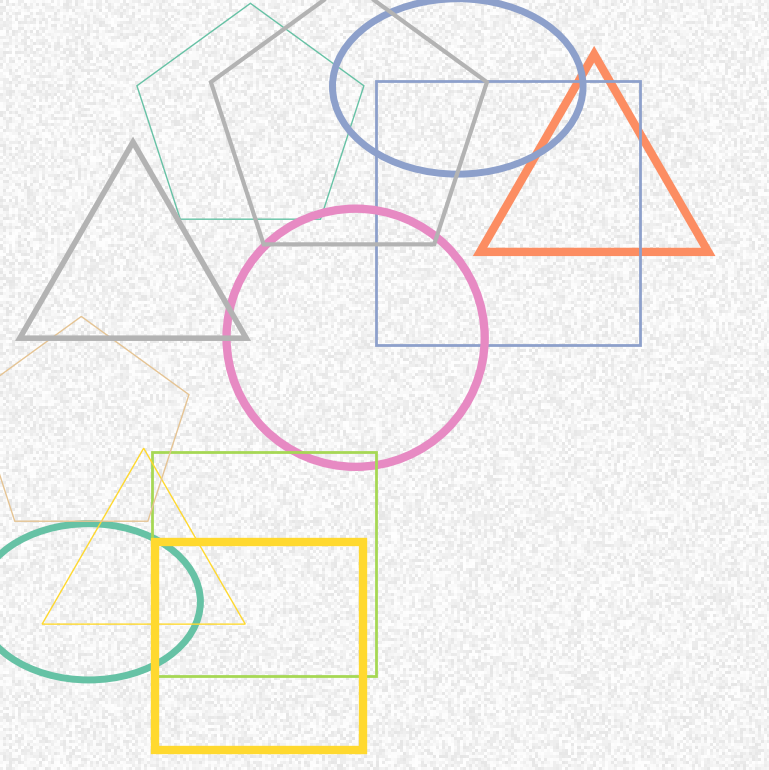[{"shape": "oval", "thickness": 2.5, "radius": 0.72, "center": [0.115, 0.218]}, {"shape": "pentagon", "thickness": 0.5, "radius": 0.77, "center": [0.325, 0.841]}, {"shape": "triangle", "thickness": 3, "radius": 0.86, "center": [0.772, 0.758]}, {"shape": "oval", "thickness": 2.5, "radius": 0.81, "center": [0.595, 0.888]}, {"shape": "square", "thickness": 1, "radius": 0.86, "center": [0.66, 0.723]}, {"shape": "circle", "thickness": 3, "radius": 0.84, "center": [0.462, 0.561]}, {"shape": "square", "thickness": 1, "radius": 0.73, "center": [0.343, 0.268]}, {"shape": "triangle", "thickness": 0.5, "radius": 0.76, "center": [0.187, 0.266]}, {"shape": "square", "thickness": 3, "radius": 0.67, "center": [0.336, 0.161]}, {"shape": "pentagon", "thickness": 0.5, "radius": 0.73, "center": [0.106, 0.442]}, {"shape": "pentagon", "thickness": 1.5, "radius": 0.94, "center": [0.453, 0.835]}, {"shape": "triangle", "thickness": 2, "radius": 0.85, "center": [0.173, 0.646]}]